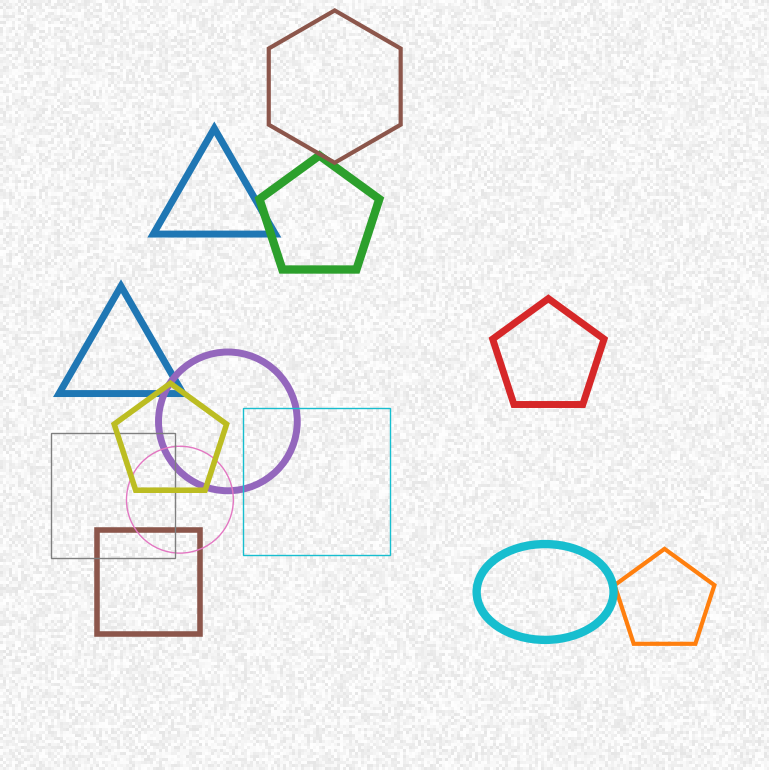[{"shape": "triangle", "thickness": 2.5, "radius": 0.46, "center": [0.278, 0.742]}, {"shape": "triangle", "thickness": 2.5, "radius": 0.46, "center": [0.157, 0.535]}, {"shape": "pentagon", "thickness": 1.5, "radius": 0.34, "center": [0.863, 0.219]}, {"shape": "pentagon", "thickness": 3, "radius": 0.41, "center": [0.415, 0.716]}, {"shape": "pentagon", "thickness": 2.5, "radius": 0.38, "center": [0.712, 0.536]}, {"shape": "circle", "thickness": 2.5, "radius": 0.45, "center": [0.296, 0.453]}, {"shape": "square", "thickness": 2, "radius": 0.34, "center": [0.193, 0.244]}, {"shape": "hexagon", "thickness": 1.5, "radius": 0.49, "center": [0.435, 0.888]}, {"shape": "circle", "thickness": 0.5, "radius": 0.35, "center": [0.234, 0.351]}, {"shape": "square", "thickness": 0.5, "radius": 0.41, "center": [0.147, 0.356]}, {"shape": "pentagon", "thickness": 2, "radius": 0.38, "center": [0.221, 0.425]}, {"shape": "oval", "thickness": 3, "radius": 0.44, "center": [0.708, 0.231]}, {"shape": "square", "thickness": 0.5, "radius": 0.48, "center": [0.411, 0.375]}]